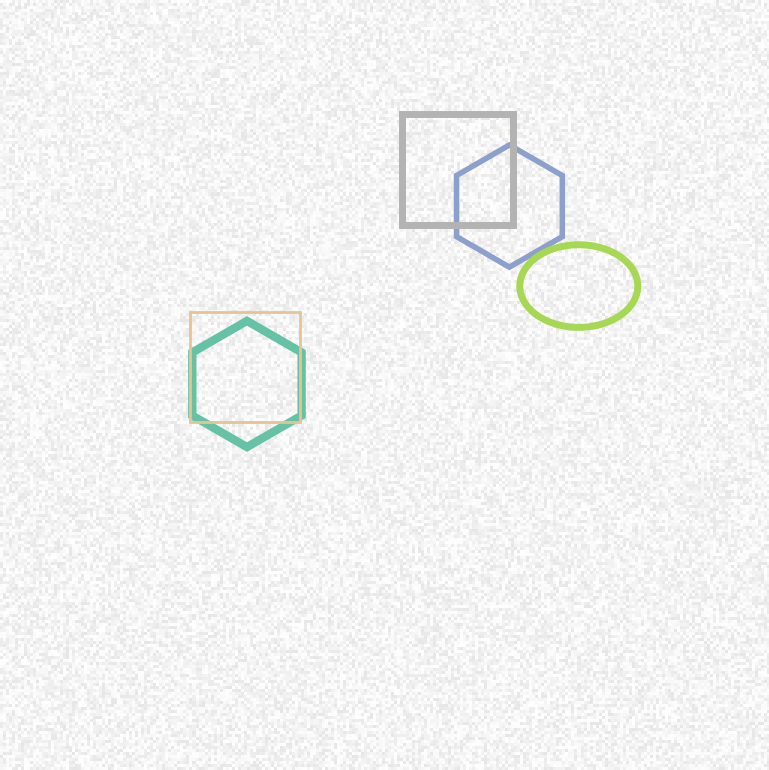[{"shape": "hexagon", "thickness": 3, "radius": 0.41, "center": [0.321, 0.501]}, {"shape": "hexagon", "thickness": 2, "radius": 0.4, "center": [0.662, 0.732]}, {"shape": "oval", "thickness": 2.5, "radius": 0.38, "center": [0.752, 0.628]}, {"shape": "square", "thickness": 1, "radius": 0.36, "center": [0.318, 0.523]}, {"shape": "square", "thickness": 2.5, "radius": 0.36, "center": [0.594, 0.78]}]